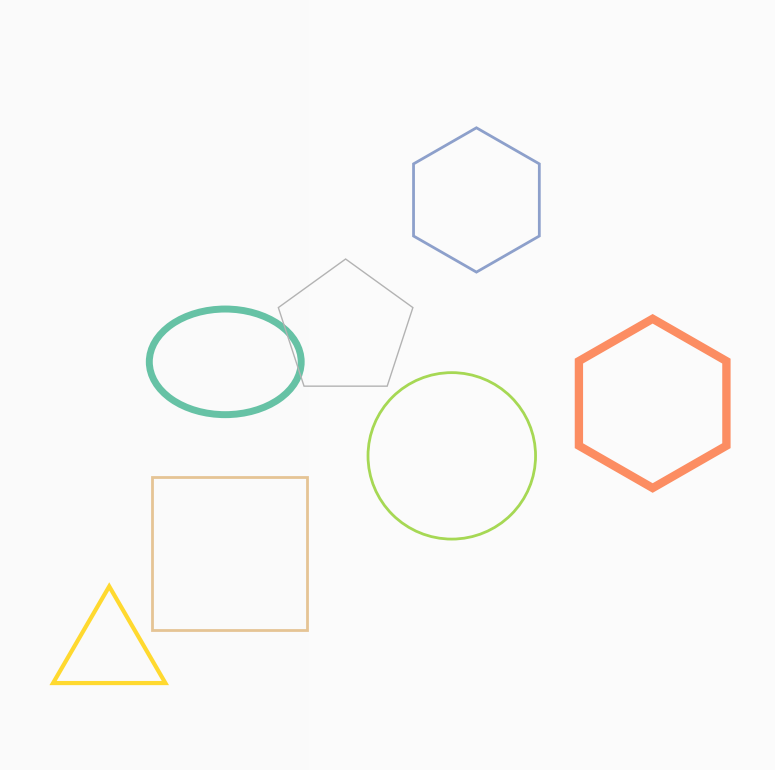[{"shape": "oval", "thickness": 2.5, "radius": 0.49, "center": [0.291, 0.53]}, {"shape": "hexagon", "thickness": 3, "radius": 0.55, "center": [0.842, 0.476]}, {"shape": "hexagon", "thickness": 1, "radius": 0.47, "center": [0.615, 0.74]}, {"shape": "circle", "thickness": 1, "radius": 0.54, "center": [0.583, 0.408]}, {"shape": "triangle", "thickness": 1.5, "radius": 0.42, "center": [0.141, 0.155]}, {"shape": "square", "thickness": 1, "radius": 0.5, "center": [0.296, 0.281]}, {"shape": "pentagon", "thickness": 0.5, "radius": 0.46, "center": [0.446, 0.572]}]